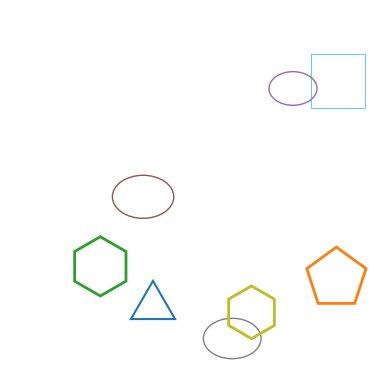[{"shape": "triangle", "thickness": 1.5, "radius": 0.33, "center": [0.397, 0.204]}, {"shape": "pentagon", "thickness": 2, "radius": 0.4, "center": [0.874, 0.277]}, {"shape": "hexagon", "thickness": 2, "radius": 0.39, "center": [0.261, 0.308]}, {"shape": "oval", "thickness": 1, "radius": 0.31, "center": [0.761, 0.77]}, {"shape": "oval", "thickness": 1, "radius": 0.4, "center": [0.372, 0.489]}, {"shape": "oval", "thickness": 1, "radius": 0.37, "center": [0.603, 0.121]}, {"shape": "hexagon", "thickness": 2, "radius": 0.34, "center": [0.653, 0.189]}, {"shape": "square", "thickness": 0.5, "radius": 0.35, "center": [0.877, 0.789]}]